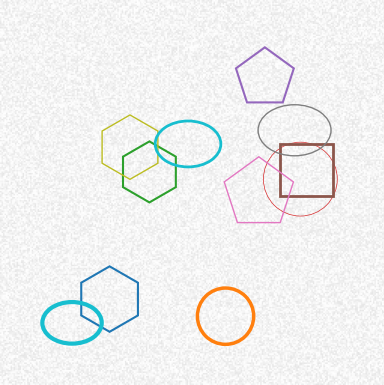[{"shape": "hexagon", "thickness": 1.5, "radius": 0.42, "center": [0.285, 0.223]}, {"shape": "circle", "thickness": 2.5, "radius": 0.37, "center": [0.586, 0.179]}, {"shape": "hexagon", "thickness": 1.5, "radius": 0.4, "center": [0.388, 0.553]}, {"shape": "circle", "thickness": 0.5, "radius": 0.48, "center": [0.78, 0.535]}, {"shape": "pentagon", "thickness": 1.5, "radius": 0.4, "center": [0.688, 0.798]}, {"shape": "square", "thickness": 2, "radius": 0.34, "center": [0.796, 0.559]}, {"shape": "pentagon", "thickness": 1, "radius": 0.47, "center": [0.672, 0.498]}, {"shape": "oval", "thickness": 1, "radius": 0.47, "center": [0.765, 0.662]}, {"shape": "hexagon", "thickness": 1, "radius": 0.42, "center": [0.338, 0.618]}, {"shape": "oval", "thickness": 2, "radius": 0.43, "center": [0.488, 0.626]}, {"shape": "oval", "thickness": 3, "radius": 0.39, "center": [0.187, 0.161]}]